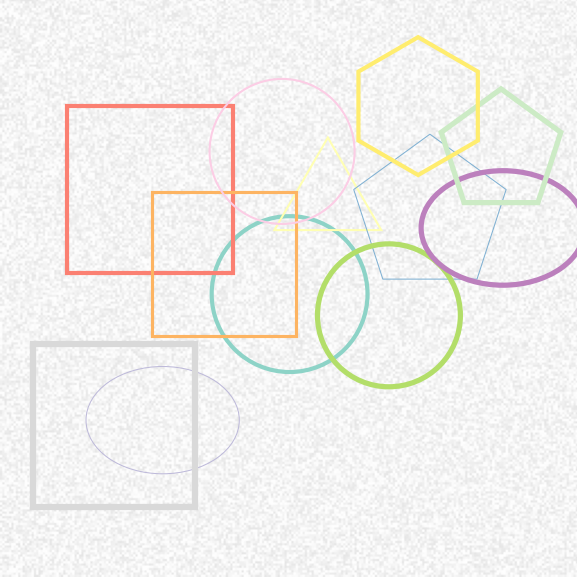[{"shape": "circle", "thickness": 2, "radius": 0.67, "center": [0.501, 0.49]}, {"shape": "triangle", "thickness": 1, "radius": 0.53, "center": [0.568, 0.654]}, {"shape": "oval", "thickness": 0.5, "radius": 0.66, "center": [0.282, 0.272]}, {"shape": "square", "thickness": 2, "radius": 0.72, "center": [0.26, 0.671]}, {"shape": "pentagon", "thickness": 0.5, "radius": 0.69, "center": [0.744, 0.628]}, {"shape": "square", "thickness": 1.5, "radius": 0.62, "center": [0.387, 0.543]}, {"shape": "circle", "thickness": 2.5, "radius": 0.62, "center": [0.673, 0.453]}, {"shape": "circle", "thickness": 1, "radius": 0.63, "center": [0.488, 0.737]}, {"shape": "square", "thickness": 3, "radius": 0.7, "center": [0.198, 0.262]}, {"shape": "oval", "thickness": 2.5, "radius": 0.71, "center": [0.871, 0.604]}, {"shape": "pentagon", "thickness": 2.5, "radius": 0.54, "center": [0.868, 0.736]}, {"shape": "hexagon", "thickness": 2, "radius": 0.6, "center": [0.724, 0.815]}]